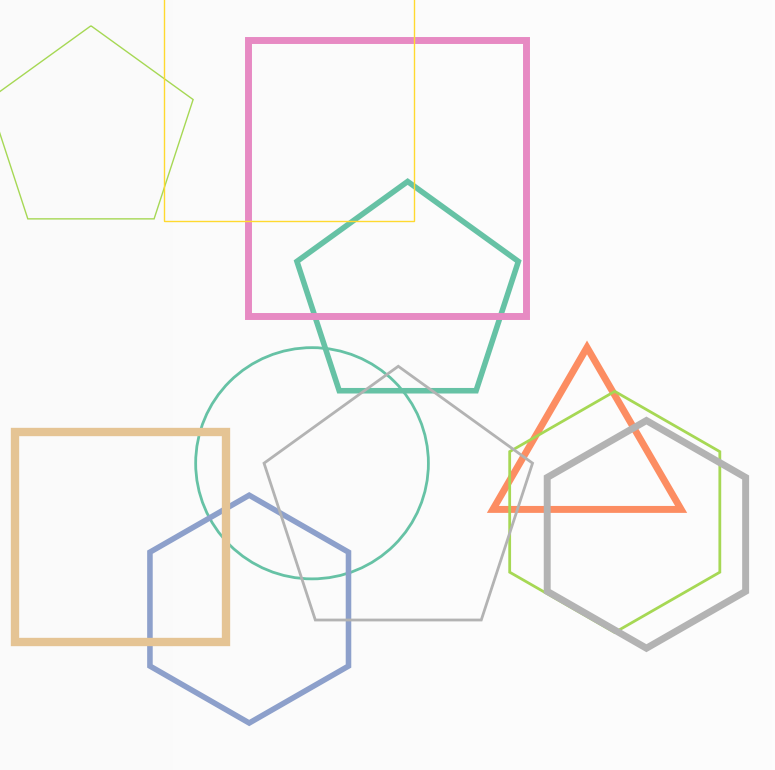[{"shape": "circle", "thickness": 1, "radius": 0.75, "center": [0.403, 0.398]}, {"shape": "pentagon", "thickness": 2, "radius": 0.75, "center": [0.526, 0.614]}, {"shape": "triangle", "thickness": 2.5, "radius": 0.7, "center": [0.757, 0.409]}, {"shape": "hexagon", "thickness": 2, "radius": 0.74, "center": [0.322, 0.209]}, {"shape": "square", "thickness": 2.5, "radius": 0.9, "center": [0.5, 0.769]}, {"shape": "hexagon", "thickness": 1, "radius": 0.78, "center": [0.793, 0.335]}, {"shape": "pentagon", "thickness": 0.5, "radius": 0.69, "center": [0.117, 0.828]}, {"shape": "square", "thickness": 0.5, "radius": 0.8, "center": [0.373, 0.874]}, {"shape": "square", "thickness": 3, "radius": 0.68, "center": [0.156, 0.303]}, {"shape": "hexagon", "thickness": 2.5, "radius": 0.74, "center": [0.834, 0.306]}, {"shape": "pentagon", "thickness": 1, "radius": 0.91, "center": [0.514, 0.342]}]